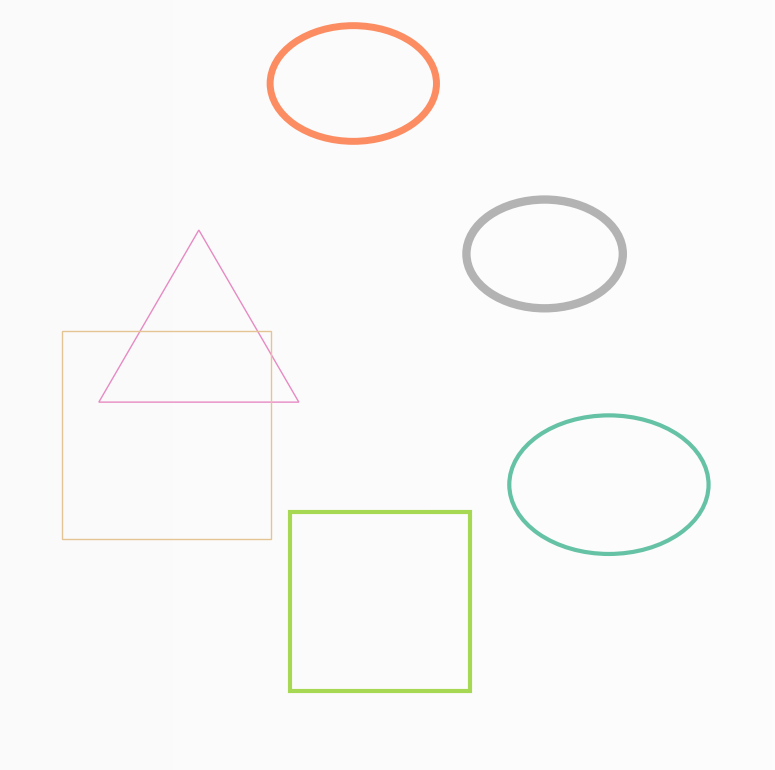[{"shape": "oval", "thickness": 1.5, "radius": 0.64, "center": [0.786, 0.371]}, {"shape": "oval", "thickness": 2.5, "radius": 0.54, "center": [0.456, 0.892]}, {"shape": "triangle", "thickness": 0.5, "radius": 0.74, "center": [0.257, 0.552]}, {"shape": "square", "thickness": 1.5, "radius": 0.58, "center": [0.49, 0.219]}, {"shape": "square", "thickness": 0.5, "radius": 0.67, "center": [0.215, 0.435]}, {"shape": "oval", "thickness": 3, "radius": 0.5, "center": [0.703, 0.67]}]